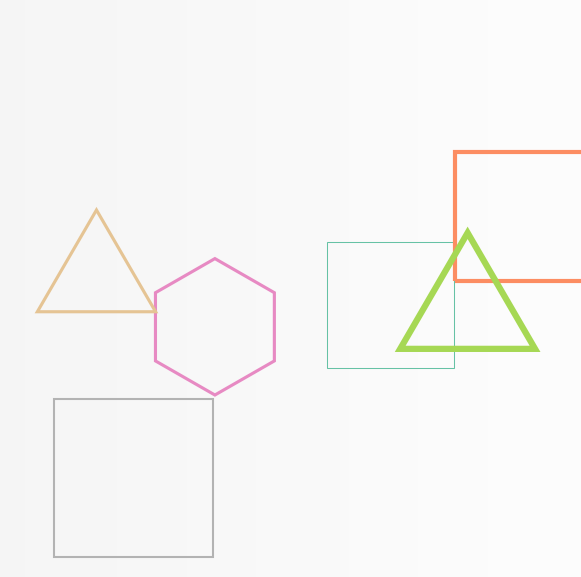[{"shape": "square", "thickness": 0.5, "radius": 0.55, "center": [0.672, 0.471]}, {"shape": "square", "thickness": 2, "radius": 0.56, "center": [0.895, 0.624]}, {"shape": "hexagon", "thickness": 1.5, "radius": 0.59, "center": [0.37, 0.433]}, {"shape": "triangle", "thickness": 3, "radius": 0.67, "center": [0.805, 0.462]}, {"shape": "triangle", "thickness": 1.5, "radius": 0.59, "center": [0.166, 0.518]}, {"shape": "square", "thickness": 1, "radius": 0.68, "center": [0.23, 0.171]}]